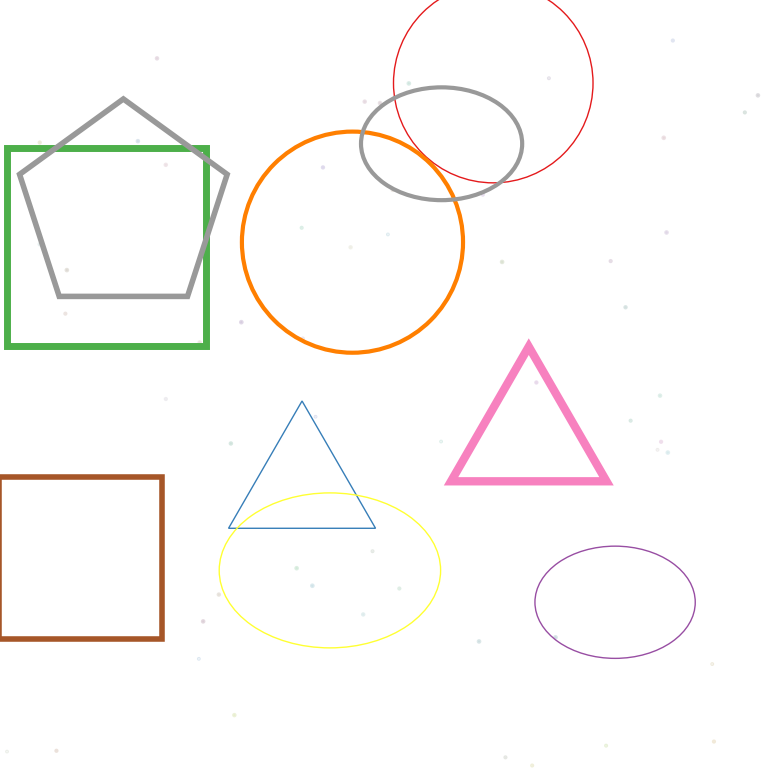[{"shape": "circle", "thickness": 0.5, "radius": 0.65, "center": [0.641, 0.892]}, {"shape": "triangle", "thickness": 0.5, "radius": 0.55, "center": [0.392, 0.369]}, {"shape": "square", "thickness": 2.5, "radius": 0.64, "center": [0.138, 0.679]}, {"shape": "oval", "thickness": 0.5, "radius": 0.52, "center": [0.799, 0.218]}, {"shape": "circle", "thickness": 1.5, "radius": 0.72, "center": [0.458, 0.686]}, {"shape": "oval", "thickness": 0.5, "radius": 0.72, "center": [0.428, 0.259]}, {"shape": "square", "thickness": 2, "radius": 0.53, "center": [0.105, 0.275]}, {"shape": "triangle", "thickness": 3, "radius": 0.58, "center": [0.687, 0.433]}, {"shape": "oval", "thickness": 1.5, "radius": 0.52, "center": [0.573, 0.813]}, {"shape": "pentagon", "thickness": 2, "radius": 0.71, "center": [0.16, 0.73]}]